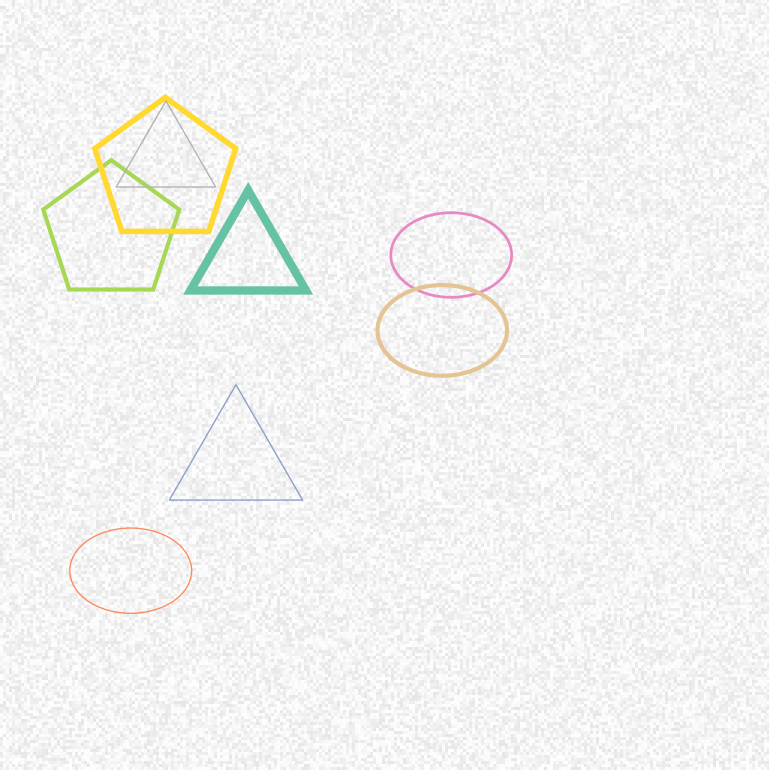[{"shape": "triangle", "thickness": 3, "radius": 0.43, "center": [0.322, 0.666]}, {"shape": "oval", "thickness": 0.5, "radius": 0.4, "center": [0.17, 0.259]}, {"shape": "triangle", "thickness": 0.5, "radius": 0.5, "center": [0.306, 0.4]}, {"shape": "oval", "thickness": 1, "radius": 0.39, "center": [0.586, 0.669]}, {"shape": "pentagon", "thickness": 1.5, "radius": 0.46, "center": [0.144, 0.699]}, {"shape": "pentagon", "thickness": 2, "radius": 0.48, "center": [0.215, 0.777]}, {"shape": "oval", "thickness": 1.5, "radius": 0.42, "center": [0.574, 0.571]}, {"shape": "triangle", "thickness": 0.5, "radius": 0.37, "center": [0.216, 0.794]}]